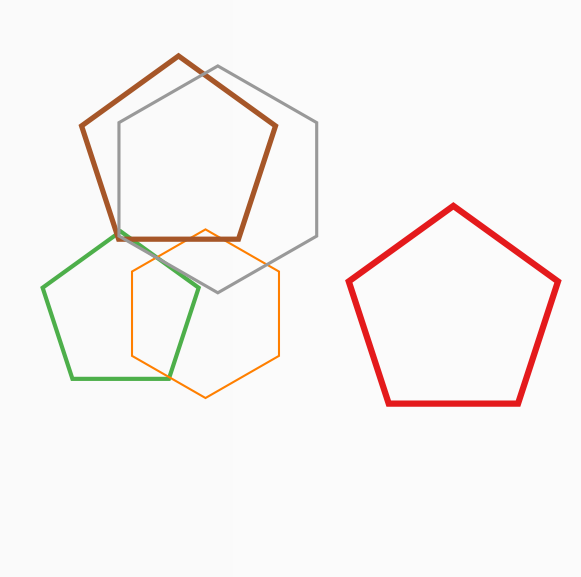[{"shape": "pentagon", "thickness": 3, "radius": 0.95, "center": [0.78, 0.453]}, {"shape": "pentagon", "thickness": 2, "radius": 0.71, "center": [0.208, 0.457]}, {"shape": "hexagon", "thickness": 1, "radius": 0.73, "center": [0.354, 0.456]}, {"shape": "pentagon", "thickness": 2.5, "radius": 0.88, "center": [0.307, 0.727]}, {"shape": "hexagon", "thickness": 1.5, "radius": 0.98, "center": [0.375, 0.689]}]